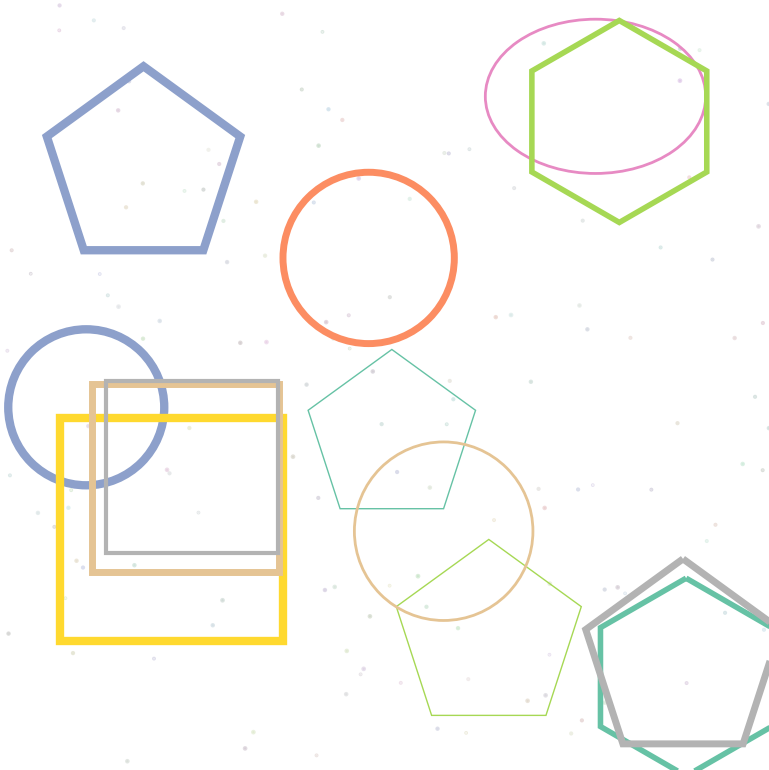[{"shape": "pentagon", "thickness": 0.5, "radius": 0.57, "center": [0.509, 0.432]}, {"shape": "hexagon", "thickness": 2, "radius": 0.64, "center": [0.891, 0.121]}, {"shape": "circle", "thickness": 2.5, "radius": 0.56, "center": [0.479, 0.665]}, {"shape": "circle", "thickness": 3, "radius": 0.51, "center": [0.112, 0.471]}, {"shape": "pentagon", "thickness": 3, "radius": 0.66, "center": [0.186, 0.782]}, {"shape": "oval", "thickness": 1, "radius": 0.72, "center": [0.773, 0.875]}, {"shape": "pentagon", "thickness": 0.5, "radius": 0.63, "center": [0.635, 0.173]}, {"shape": "hexagon", "thickness": 2, "radius": 0.66, "center": [0.804, 0.842]}, {"shape": "square", "thickness": 3, "radius": 0.72, "center": [0.222, 0.312]}, {"shape": "square", "thickness": 2.5, "radius": 0.61, "center": [0.241, 0.379]}, {"shape": "circle", "thickness": 1, "radius": 0.58, "center": [0.576, 0.31]}, {"shape": "pentagon", "thickness": 2.5, "radius": 0.66, "center": [0.887, 0.141]}, {"shape": "square", "thickness": 1.5, "radius": 0.56, "center": [0.249, 0.394]}]